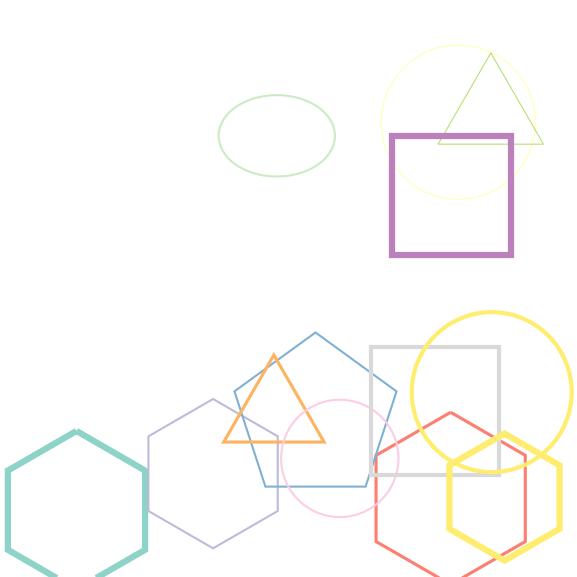[{"shape": "hexagon", "thickness": 3, "radius": 0.69, "center": [0.132, 0.116]}, {"shape": "circle", "thickness": 0.5, "radius": 0.67, "center": [0.794, 0.788]}, {"shape": "hexagon", "thickness": 1, "radius": 0.65, "center": [0.369, 0.179]}, {"shape": "hexagon", "thickness": 1.5, "radius": 0.75, "center": [0.78, 0.136]}, {"shape": "pentagon", "thickness": 1, "radius": 0.74, "center": [0.546, 0.276]}, {"shape": "triangle", "thickness": 1.5, "radius": 0.5, "center": [0.474, 0.284]}, {"shape": "triangle", "thickness": 0.5, "radius": 0.53, "center": [0.85, 0.802]}, {"shape": "circle", "thickness": 1, "radius": 0.51, "center": [0.588, 0.205]}, {"shape": "square", "thickness": 2, "radius": 0.55, "center": [0.753, 0.288]}, {"shape": "square", "thickness": 3, "radius": 0.51, "center": [0.782, 0.661]}, {"shape": "oval", "thickness": 1, "radius": 0.5, "center": [0.479, 0.764]}, {"shape": "circle", "thickness": 2, "radius": 0.69, "center": [0.851, 0.32]}, {"shape": "hexagon", "thickness": 3, "radius": 0.55, "center": [0.874, 0.138]}]